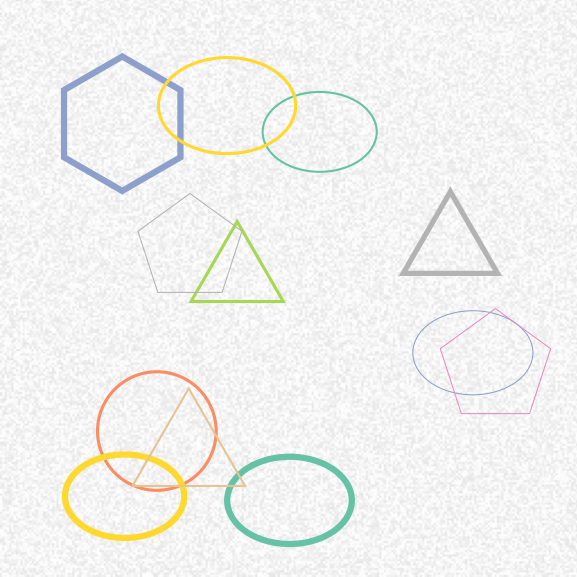[{"shape": "oval", "thickness": 3, "radius": 0.54, "center": [0.501, 0.133]}, {"shape": "oval", "thickness": 1, "radius": 0.49, "center": [0.554, 0.771]}, {"shape": "circle", "thickness": 1.5, "radius": 0.51, "center": [0.272, 0.253]}, {"shape": "oval", "thickness": 0.5, "radius": 0.52, "center": [0.819, 0.388]}, {"shape": "hexagon", "thickness": 3, "radius": 0.58, "center": [0.212, 0.785]}, {"shape": "pentagon", "thickness": 0.5, "radius": 0.5, "center": [0.858, 0.364]}, {"shape": "triangle", "thickness": 1.5, "radius": 0.46, "center": [0.411, 0.523]}, {"shape": "oval", "thickness": 1.5, "radius": 0.59, "center": [0.393, 0.816]}, {"shape": "oval", "thickness": 3, "radius": 0.52, "center": [0.216, 0.14]}, {"shape": "triangle", "thickness": 1, "radius": 0.56, "center": [0.327, 0.214]}, {"shape": "pentagon", "thickness": 0.5, "radius": 0.47, "center": [0.329, 0.569]}, {"shape": "triangle", "thickness": 2.5, "radius": 0.47, "center": [0.78, 0.573]}]